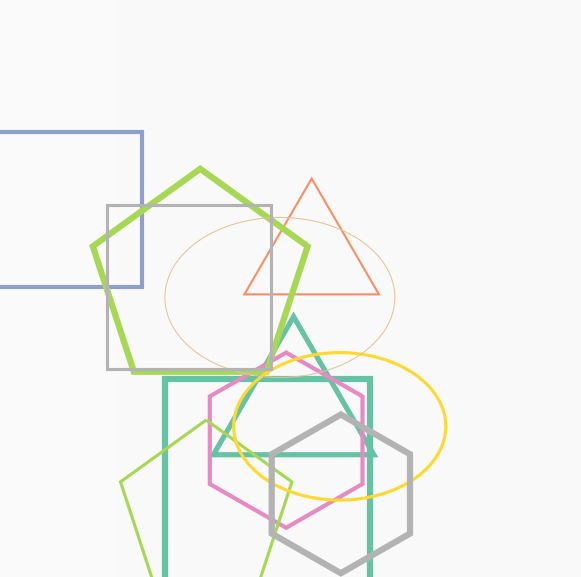[{"shape": "square", "thickness": 3, "radius": 0.88, "center": [0.461, 0.167]}, {"shape": "triangle", "thickness": 2.5, "radius": 0.8, "center": [0.505, 0.291]}, {"shape": "triangle", "thickness": 1, "radius": 0.67, "center": [0.536, 0.556]}, {"shape": "square", "thickness": 2, "radius": 0.67, "center": [0.11, 0.636]}, {"shape": "hexagon", "thickness": 2, "radius": 0.76, "center": [0.492, 0.237]}, {"shape": "pentagon", "thickness": 3, "radius": 0.97, "center": [0.344, 0.513]}, {"shape": "pentagon", "thickness": 1.5, "radius": 0.78, "center": [0.355, 0.117]}, {"shape": "oval", "thickness": 1.5, "radius": 0.91, "center": [0.584, 0.261]}, {"shape": "oval", "thickness": 0.5, "radius": 0.99, "center": [0.481, 0.484]}, {"shape": "square", "thickness": 1.5, "radius": 0.71, "center": [0.326, 0.502]}, {"shape": "hexagon", "thickness": 3, "radius": 0.69, "center": [0.586, 0.144]}]